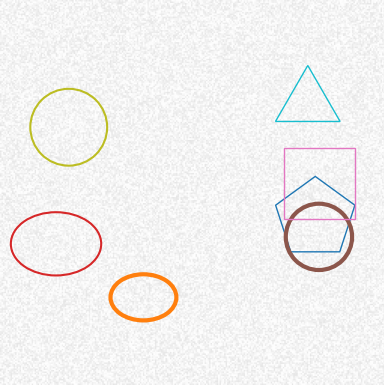[{"shape": "pentagon", "thickness": 1, "radius": 0.54, "center": [0.819, 0.434]}, {"shape": "oval", "thickness": 3, "radius": 0.43, "center": [0.373, 0.228]}, {"shape": "oval", "thickness": 1.5, "radius": 0.59, "center": [0.146, 0.367]}, {"shape": "circle", "thickness": 3, "radius": 0.43, "center": [0.828, 0.385]}, {"shape": "square", "thickness": 1, "radius": 0.46, "center": [0.83, 0.522]}, {"shape": "circle", "thickness": 1.5, "radius": 0.5, "center": [0.179, 0.67]}, {"shape": "triangle", "thickness": 1, "radius": 0.48, "center": [0.799, 0.733]}]